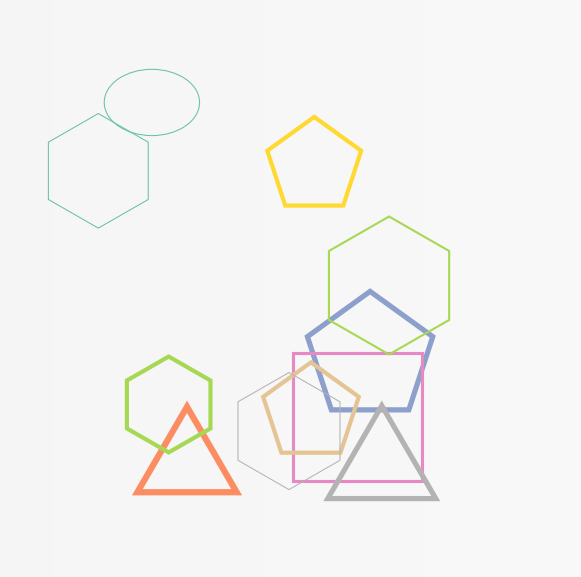[{"shape": "oval", "thickness": 0.5, "radius": 0.41, "center": [0.261, 0.822]}, {"shape": "hexagon", "thickness": 0.5, "radius": 0.5, "center": [0.169, 0.703]}, {"shape": "triangle", "thickness": 3, "radius": 0.49, "center": [0.322, 0.196]}, {"shape": "pentagon", "thickness": 2.5, "radius": 0.57, "center": [0.637, 0.381]}, {"shape": "square", "thickness": 1.5, "radius": 0.55, "center": [0.615, 0.278]}, {"shape": "hexagon", "thickness": 2, "radius": 0.42, "center": [0.29, 0.299]}, {"shape": "hexagon", "thickness": 1, "radius": 0.6, "center": [0.669, 0.505]}, {"shape": "pentagon", "thickness": 2, "radius": 0.42, "center": [0.541, 0.712]}, {"shape": "pentagon", "thickness": 2, "radius": 0.43, "center": [0.535, 0.285]}, {"shape": "hexagon", "thickness": 0.5, "radius": 0.51, "center": [0.497, 0.253]}, {"shape": "triangle", "thickness": 2.5, "radius": 0.54, "center": [0.657, 0.189]}]